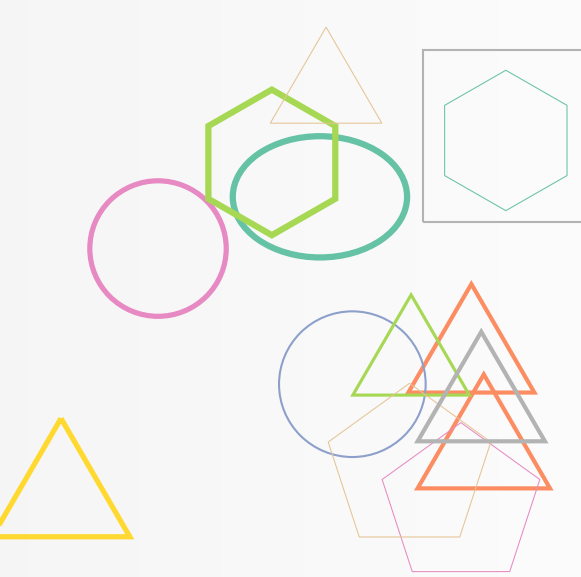[{"shape": "hexagon", "thickness": 0.5, "radius": 0.61, "center": [0.87, 0.756]}, {"shape": "oval", "thickness": 3, "radius": 0.75, "center": [0.55, 0.658]}, {"shape": "triangle", "thickness": 2, "radius": 0.63, "center": [0.811, 0.382]}, {"shape": "triangle", "thickness": 2, "radius": 0.66, "center": [0.832, 0.219]}, {"shape": "circle", "thickness": 1, "radius": 0.63, "center": [0.606, 0.334]}, {"shape": "circle", "thickness": 2.5, "radius": 0.59, "center": [0.272, 0.569]}, {"shape": "pentagon", "thickness": 0.5, "radius": 0.71, "center": [0.793, 0.125]}, {"shape": "triangle", "thickness": 1.5, "radius": 0.58, "center": [0.707, 0.373]}, {"shape": "hexagon", "thickness": 3, "radius": 0.63, "center": [0.468, 0.718]}, {"shape": "triangle", "thickness": 2.5, "radius": 0.68, "center": [0.105, 0.138]}, {"shape": "pentagon", "thickness": 0.5, "radius": 0.74, "center": [0.705, 0.188]}, {"shape": "triangle", "thickness": 0.5, "radius": 0.55, "center": [0.561, 0.841]}, {"shape": "triangle", "thickness": 2, "radius": 0.63, "center": [0.828, 0.298]}, {"shape": "square", "thickness": 1, "radius": 0.74, "center": [0.876, 0.764]}]